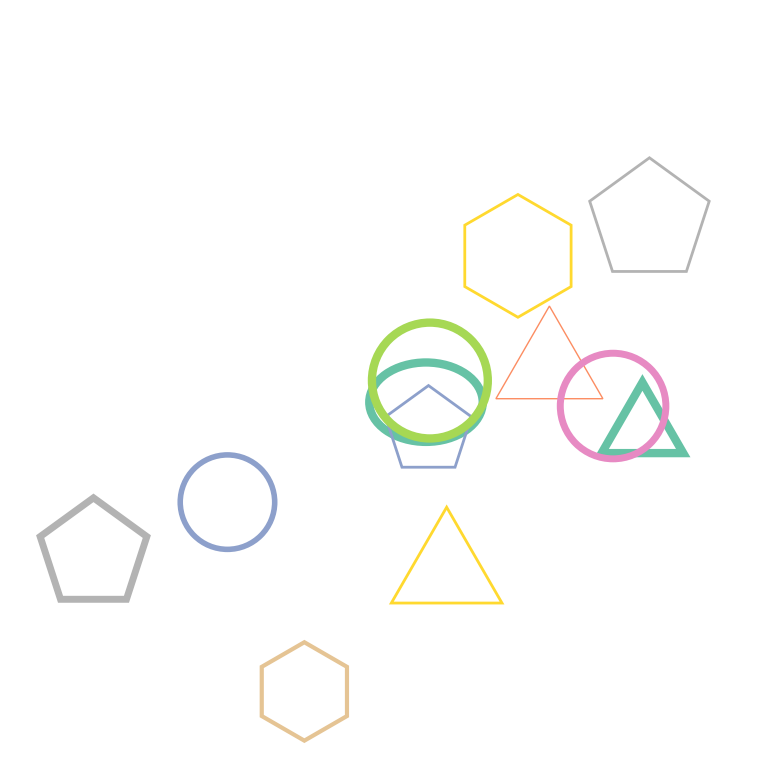[{"shape": "triangle", "thickness": 3, "radius": 0.31, "center": [0.834, 0.442]}, {"shape": "oval", "thickness": 3, "radius": 0.37, "center": [0.553, 0.478]}, {"shape": "triangle", "thickness": 0.5, "radius": 0.4, "center": [0.714, 0.522]}, {"shape": "circle", "thickness": 2, "radius": 0.31, "center": [0.295, 0.348]}, {"shape": "pentagon", "thickness": 1, "radius": 0.29, "center": [0.556, 0.441]}, {"shape": "circle", "thickness": 2.5, "radius": 0.34, "center": [0.796, 0.473]}, {"shape": "circle", "thickness": 3, "radius": 0.38, "center": [0.558, 0.506]}, {"shape": "triangle", "thickness": 1, "radius": 0.41, "center": [0.58, 0.258]}, {"shape": "hexagon", "thickness": 1, "radius": 0.4, "center": [0.673, 0.668]}, {"shape": "hexagon", "thickness": 1.5, "radius": 0.32, "center": [0.395, 0.102]}, {"shape": "pentagon", "thickness": 1, "radius": 0.41, "center": [0.843, 0.713]}, {"shape": "pentagon", "thickness": 2.5, "radius": 0.36, "center": [0.121, 0.281]}]